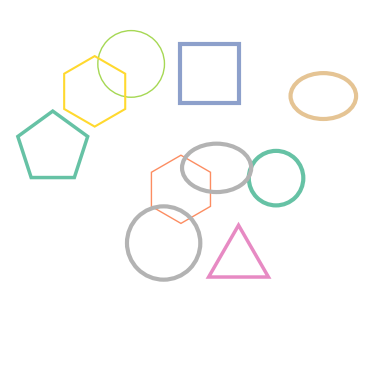[{"shape": "pentagon", "thickness": 2.5, "radius": 0.48, "center": [0.137, 0.616]}, {"shape": "circle", "thickness": 3, "radius": 0.35, "center": [0.717, 0.537]}, {"shape": "hexagon", "thickness": 1, "radius": 0.44, "center": [0.47, 0.508]}, {"shape": "square", "thickness": 3, "radius": 0.38, "center": [0.543, 0.809]}, {"shape": "triangle", "thickness": 2.5, "radius": 0.45, "center": [0.62, 0.325]}, {"shape": "circle", "thickness": 1, "radius": 0.43, "center": [0.341, 0.834]}, {"shape": "hexagon", "thickness": 1.5, "radius": 0.46, "center": [0.246, 0.763]}, {"shape": "oval", "thickness": 3, "radius": 0.43, "center": [0.84, 0.751]}, {"shape": "circle", "thickness": 3, "radius": 0.48, "center": [0.425, 0.369]}, {"shape": "oval", "thickness": 3, "radius": 0.45, "center": [0.563, 0.564]}]